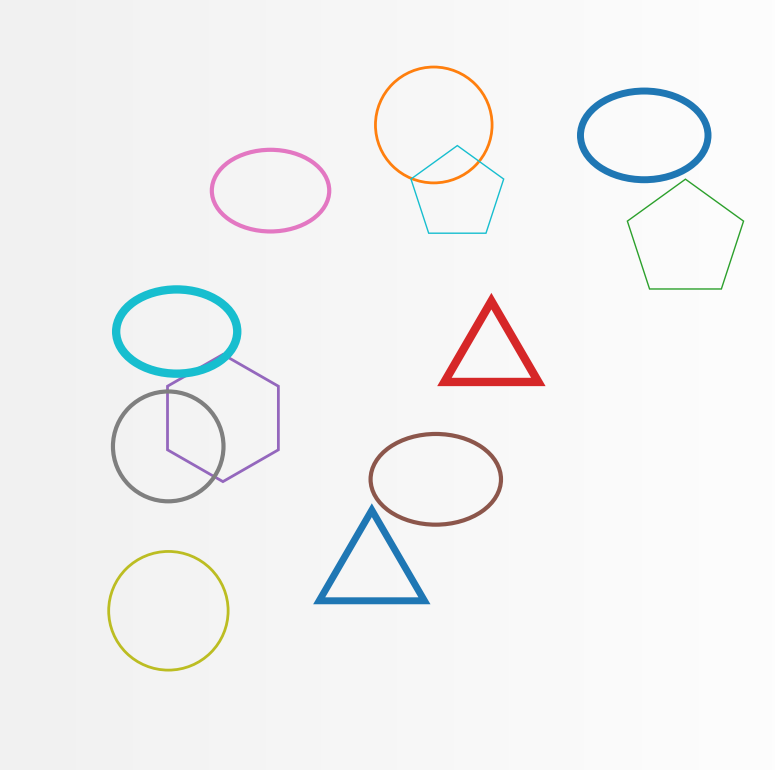[{"shape": "triangle", "thickness": 2.5, "radius": 0.39, "center": [0.48, 0.259]}, {"shape": "oval", "thickness": 2.5, "radius": 0.41, "center": [0.831, 0.824]}, {"shape": "circle", "thickness": 1, "radius": 0.38, "center": [0.56, 0.838]}, {"shape": "pentagon", "thickness": 0.5, "radius": 0.39, "center": [0.884, 0.688]}, {"shape": "triangle", "thickness": 3, "radius": 0.35, "center": [0.634, 0.539]}, {"shape": "hexagon", "thickness": 1, "radius": 0.41, "center": [0.288, 0.457]}, {"shape": "oval", "thickness": 1.5, "radius": 0.42, "center": [0.562, 0.378]}, {"shape": "oval", "thickness": 1.5, "radius": 0.38, "center": [0.349, 0.752]}, {"shape": "circle", "thickness": 1.5, "radius": 0.36, "center": [0.217, 0.42]}, {"shape": "circle", "thickness": 1, "radius": 0.39, "center": [0.217, 0.207]}, {"shape": "oval", "thickness": 3, "radius": 0.39, "center": [0.228, 0.569]}, {"shape": "pentagon", "thickness": 0.5, "radius": 0.31, "center": [0.59, 0.748]}]